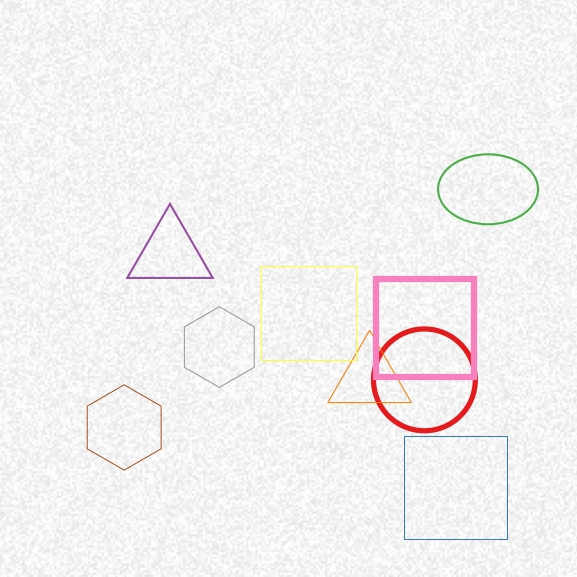[{"shape": "circle", "thickness": 2.5, "radius": 0.44, "center": [0.735, 0.341]}, {"shape": "square", "thickness": 0.5, "radius": 0.45, "center": [0.789, 0.155]}, {"shape": "oval", "thickness": 1, "radius": 0.43, "center": [0.845, 0.671]}, {"shape": "triangle", "thickness": 1, "radius": 0.43, "center": [0.294, 0.561]}, {"shape": "triangle", "thickness": 0.5, "radius": 0.42, "center": [0.64, 0.344]}, {"shape": "square", "thickness": 0.5, "radius": 0.41, "center": [0.534, 0.457]}, {"shape": "hexagon", "thickness": 0.5, "radius": 0.37, "center": [0.215, 0.259]}, {"shape": "square", "thickness": 3, "radius": 0.42, "center": [0.736, 0.431]}, {"shape": "hexagon", "thickness": 0.5, "radius": 0.35, "center": [0.38, 0.398]}]